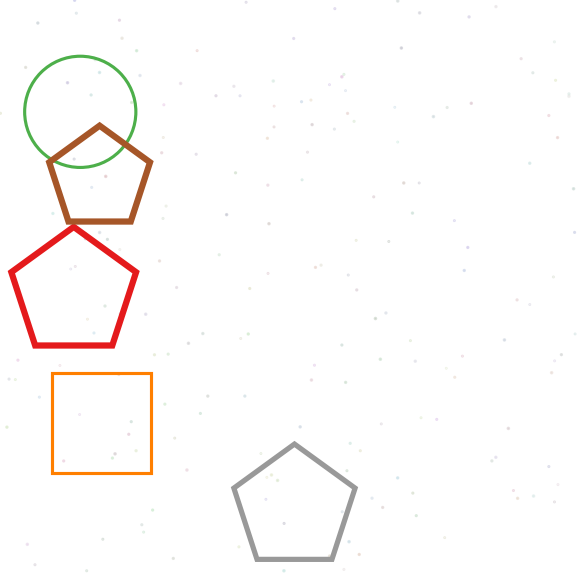[{"shape": "pentagon", "thickness": 3, "radius": 0.57, "center": [0.128, 0.493]}, {"shape": "circle", "thickness": 1.5, "radius": 0.48, "center": [0.139, 0.805]}, {"shape": "square", "thickness": 1.5, "radius": 0.43, "center": [0.176, 0.267]}, {"shape": "pentagon", "thickness": 3, "radius": 0.46, "center": [0.173, 0.69]}, {"shape": "pentagon", "thickness": 2.5, "radius": 0.55, "center": [0.51, 0.12]}]